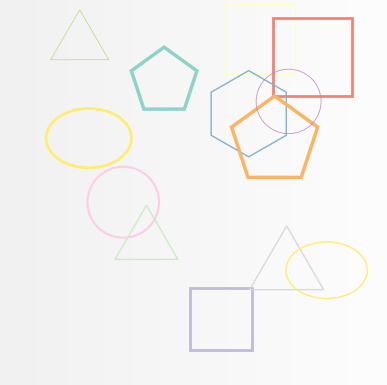[{"shape": "pentagon", "thickness": 2.5, "radius": 0.44, "center": [0.424, 0.789]}, {"shape": "square", "thickness": 0.5, "radius": 0.45, "center": [0.671, 0.899]}, {"shape": "square", "thickness": 2, "radius": 0.4, "center": [0.571, 0.172]}, {"shape": "square", "thickness": 2, "radius": 0.51, "center": [0.807, 0.852]}, {"shape": "hexagon", "thickness": 1, "radius": 0.56, "center": [0.642, 0.705]}, {"shape": "pentagon", "thickness": 2.5, "radius": 0.58, "center": [0.709, 0.634]}, {"shape": "triangle", "thickness": 0.5, "radius": 0.43, "center": [0.206, 0.888]}, {"shape": "circle", "thickness": 1.5, "radius": 0.46, "center": [0.318, 0.475]}, {"shape": "triangle", "thickness": 1, "radius": 0.55, "center": [0.74, 0.303]}, {"shape": "circle", "thickness": 0.5, "radius": 0.42, "center": [0.745, 0.737]}, {"shape": "triangle", "thickness": 1, "radius": 0.47, "center": [0.378, 0.373]}, {"shape": "oval", "thickness": 1, "radius": 0.53, "center": [0.843, 0.298]}, {"shape": "oval", "thickness": 2, "radius": 0.55, "center": [0.229, 0.641]}]